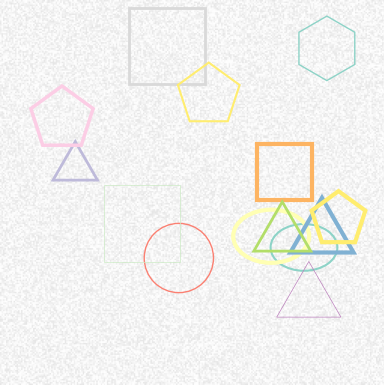[{"shape": "oval", "thickness": 1.5, "radius": 0.43, "center": [0.79, 0.357]}, {"shape": "hexagon", "thickness": 1, "radius": 0.42, "center": [0.849, 0.874]}, {"shape": "oval", "thickness": 3, "radius": 0.49, "center": [0.704, 0.386]}, {"shape": "triangle", "thickness": 2, "radius": 0.33, "center": [0.195, 0.565]}, {"shape": "circle", "thickness": 1, "radius": 0.45, "center": [0.465, 0.33]}, {"shape": "triangle", "thickness": 3, "radius": 0.47, "center": [0.836, 0.391]}, {"shape": "square", "thickness": 3, "radius": 0.36, "center": [0.739, 0.553]}, {"shape": "triangle", "thickness": 2, "radius": 0.43, "center": [0.733, 0.39]}, {"shape": "pentagon", "thickness": 2.5, "radius": 0.43, "center": [0.161, 0.692]}, {"shape": "square", "thickness": 2, "radius": 0.49, "center": [0.435, 0.881]}, {"shape": "triangle", "thickness": 0.5, "radius": 0.48, "center": [0.802, 0.224]}, {"shape": "square", "thickness": 0.5, "radius": 0.49, "center": [0.369, 0.419]}, {"shape": "pentagon", "thickness": 1.5, "radius": 0.42, "center": [0.542, 0.753]}, {"shape": "pentagon", "thickness": 3, "radius": 0.37, "center": [0.879, 0.43]}]